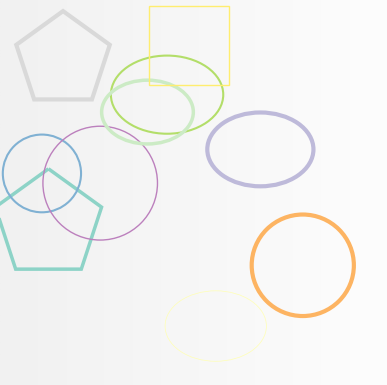[{"shape": "pentagon", "thickness": 2.5, "radius": 0.72, "center": [0.125, 0.417]}, {"shape": "oval", "thickness": 0.5, "radius": 0.65, "center": [0.557, 0.153]}, {"shape": "oval", "thickness": 3, "radius": 0.68, "center": [0.672, 0.612]}, {"shape": "circle", "thickness": 1.5, "radius": 0.5, "center": [0.108, 0.55]}, {"shape": "circle", "thickness": 3, "radius": 0.66, "center": [0.781, 0.311]}, {"shape": "oval", "thickness": 1.5, "radius": 0.72, "center": [0.431, 0.754]}, {"shape": "pentagon", "thickness": 3, "radius": 0.63, "center": [0.163, 0.844]}, {"shape": "circle", "thickness": 1, "radius": 0.74, "center": [0.259, 0.524]}, {"shape": "oval", "thickness": 2.5, "radius": 0.59, "center": [0.381, 0.709]}, {"shape": "square", "thickness": 1, "radius": 0.51, "center": [0.488, 0.882]}]